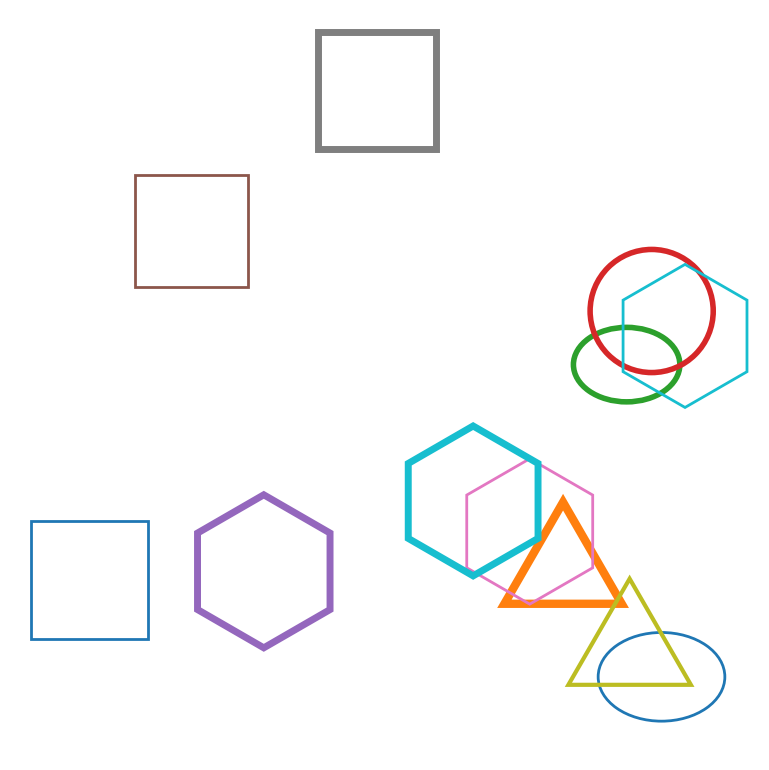[{"shape": "oval", "thickness": 1, "radius": 0.41, "center": [0.859, 0.121]}, {"shape": "square", "thickness": 1, "radius": 0.38, "center": [0.116, 0.247]}, {"shape": "triangle", "thickness": 3, "radius": 0.44, "center": [0.731, 0.26]}, {"shape": "oval", "thickness": 2, "radius": 0.35, "center": [0.814, 0.526]}, {"shape": "circle", "thickness": 2, "radius": 0.4, "center": [0.846, 0.596]}, {"shape": "hexagon", "thickness": 2.5, "radius": 0.5, "center": [0.343, 0.258]}, {"shape": "square", "thickness": 1, "radius": 0.37, "center": [0.249, 0.7]}, {"shape": "hexagon", "thickness": 1, "radius": 0.47, "center": [0.688, 0.31]}, {"shape": "square", "thickness": 2.5, "radius": 0.38, "center": [0.489, 0.882]}, {"shape": "triangle", "thickness": 1.5, "radius": 0.46, "center": [0.818, 0.157]}, {"shape": "hexagon", "thickness": 1, "radius": 0.46, "center": [0.89, 0.564]}, {"shape": "hexagon", "thickness": 2.5, "radius": 0.49, "center": [0.614, 0.349]}]